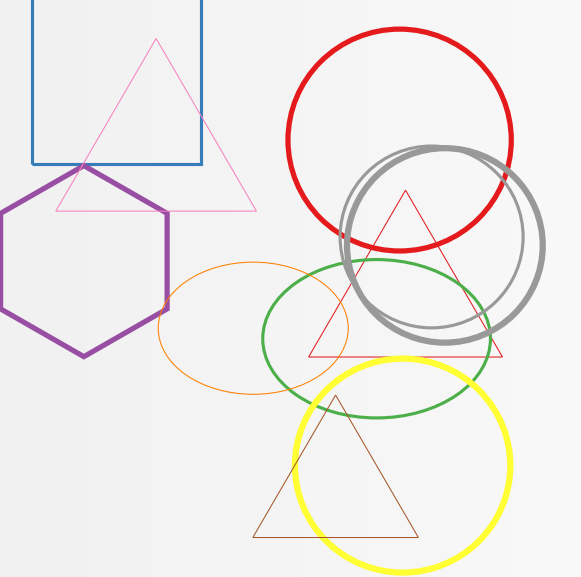[{"shape": "triangle", "thickness": 0.5, "radius": 0.96, "center": [0.698, 0.477]}, {"shape": "circle", "thickness": 2.5, "radius": 0.96, "center": [0.688, 0.757]}, {"shape": "square", "thickness": 1.5, "radius": 0.73, "center": [0.201, 0.86]}, {"shape": "oval", "thickness": 1.5, "radius": 0.98, "center": [0.648, 0.413]}, {"shape": "hexagon", "thickness": 2.5, "radius": 0.83, "center": [0.144, 0.547]}, {"shape": "oval", "thickness": 0.5, "radius": 0.82, "center": [0.436, 0.431]}, {"shape": "circle", "thickness": 3, "radius": 0.93, "center": [0.693, 0.193]}, {"shape": "triangle", "thickness": 0.5, "radius": 0.82, "center": [0.577, 0.151]}, {"shape": "triangle", "thickness": 0.5, "radius": 1.0, "center": [0.269, 0.733]}, {"shape": "circle", "thickness": 1.5, "radius": 0.79, "center": [0.743, 0.589]}, {"shape": "circle", "thickness": 3, "radius": 0.84, "center": [0.765, 0.574]}]